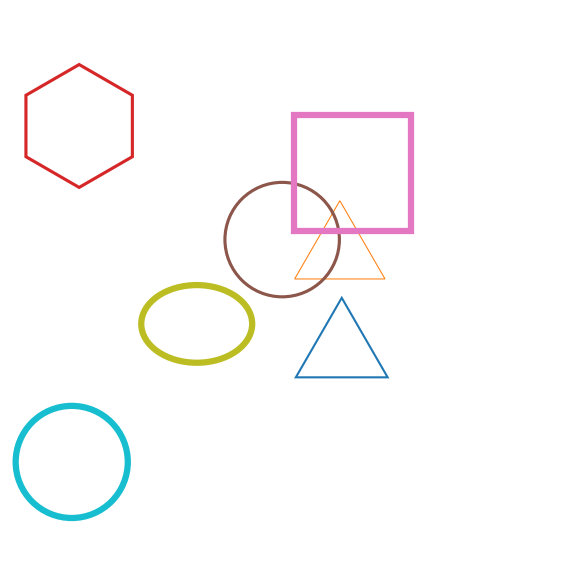[{"shape": "triangle", "thickness": 1, "radius": 0.46, "center": [0.592, 0.392]}, {"shape": "triangle", "thickness": 0.5, "radius": 0.45, "center": [0.588, 0.561]}, {"shape": "hexagon", "thickness": 1.5, "radius": 0.53, "center": [0.137, 0.781]}, {"shape": "circle", "thickness": 1.5, "radius": 0.5, "center": [0.489, 0.584]}, {"shape": "square", "thickness": 3, "radius": 0.5, "center": [0.61, 0.699]}, {"shape": "oval", "thickness": 3, "radius": 0.48, "center": [0.341, 0.438]}, {"shape": "circle", "thickness": 3, "radius": 0.49, "center": [0.124, 0.199]}]